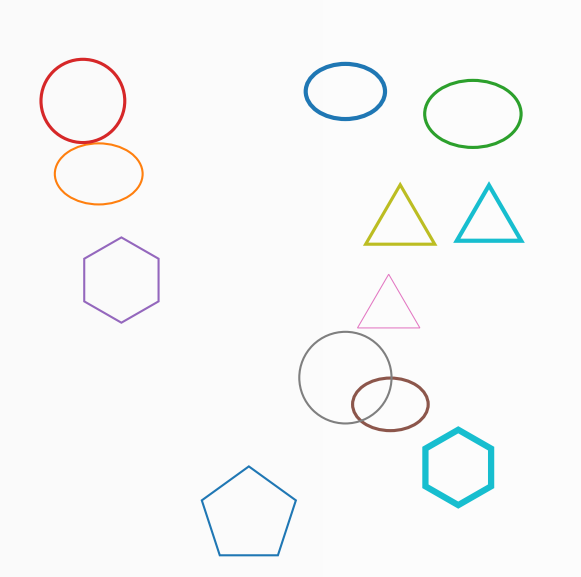[{"shape": "pentagon", "thickness": 1, "radius": 0.43, "center": [0.428, 0.106]}, {"shape": "oval", "thickness": 2, "radius": 0.34, "center": [0.594, 0.841]}, {"shape": "oval", "thickness": 1, "radius": 0.38, "center": [0.17, 0.698]}, {"shape": "oval", "thickness": 1.5, "radius": 0.41, "center": [0.814, 0.802]}, {"shape": "circle", "thickness": 1.5, "radius": 0.36, "center": [0.143, 0.824]}, {"shape": "hexagon", "thickness": 1, "radius": 0.37, "center": [0.209, 0.514]}, {"shape": "oval", "thickness": 1.5, "radius": 0.33, "center": [0.672, 0.299]}, {"shape": "triangle", "thickness": 0.5, "radius": 0.31, "center": [0.669, 0.462]}, {"shape": "circle", "thickness": 1, "radius": 0.4, "center": [0.594, 0.345]}, {"shape": "triangle", "thickness": 1.5, "radius": 0.34, "center": [0.689, 0.611]}, {"shape": "triangle", "thickness": 2, "radius": 0.32, "center": [0.841, 0.614]}, {"shape": "hexagon", "thickness": 3, "radius": 0.33, "center": [0.788, 0.19]}]